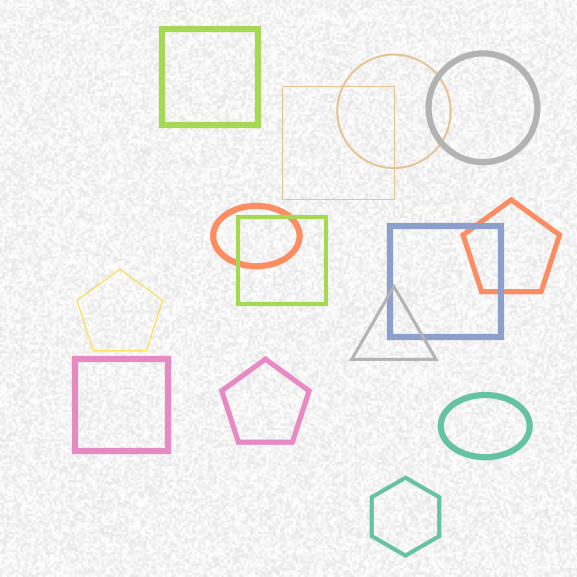[{"shape": "hexagon", "thickness": 2, "radius": 0.34, "center": [0.702, 0.105]}, {"shape": "oval", "thickness": 3, "radius": 0.39, "center": [0.84, 0.261]}, {"shape": "pentagon", "thickness": 2.5, "radius": 0.44, "center": [0.885, 0.565]}, {"shape": "oval", "thickness": 3, "radius": 0.37, "center": [0.444, 0.59]}, {"shape": "square", "thickness": 3, "radius": 0.48, "center": [0.771, 0.512]}, {"shape": "square", "thickness": 3, "radius": 0.4, "center": [0.211, 0.298]}, {"shape": "pentagon", "thickness": 2.5, "radius": 0.4, "center": [0.46, 0.298]}, {"shape": "square", "thickness": 3, "radius": 0.42, "center": [0.364, 0.865]}, {"shape": "square", "thickness": 2, "radius": 0.38, "center": [0.488, 0.548]}, {"shape": "pentagon", "thickness": 0.5, "radius": 0.39, "center": [0.207, 0.455]}, {"shape": "square", "thickness": 0.5, "radius": 0.49, "center": [0.586, 0.752]}, {"shape": "circle", "thickness": 1, "radius": 0.49, "center": [0.682, 0.806]}, {"shape": "triangle", "thickness": 1.5, "radius": 0.42, "center": [0.682, 0.419]}, {"shape": "circle", "thickness": 3, "radius": 0.47, "center": [0.836, 0.812]}]